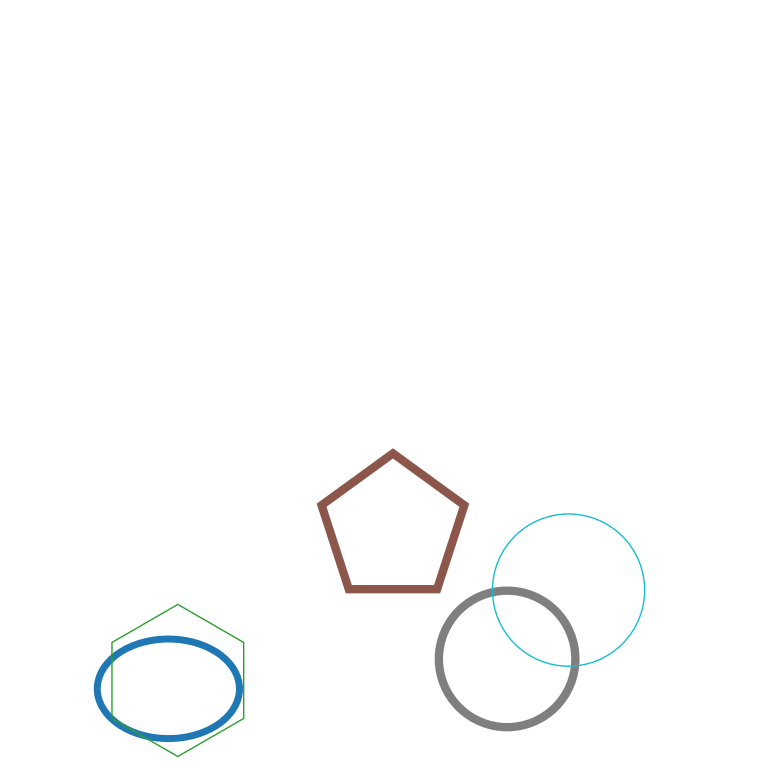[{"shape": "oval", "thickness": 2.5, "radius": 0.46, "center": [0.219, 0.105]}, {"shape": "hexagon", "thickness": 0.5, "radius": 0.49, "center": [0.231, 0.116]}, {"shape": "pentagon", "thickness": 3, "radius": 0.49, "center": [0.51, 0.314]}, {"shape": "circle", "thickness": 3, "radius": 0.44, "center": [0.659, 0.144]}, {"shape": "circle", "thickness": 0.5, "radius": 0.49, "center": [0.738, 0.234]}]